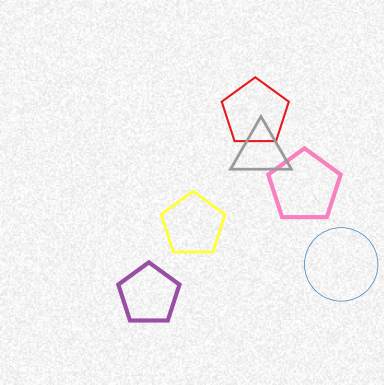[{"shape": "pentagon", "thickness": 1.5, "radius": 0.46, "center": [0.663, 0.708]}, {"shape": "circle", "thickness": 0.5, "radius": 0.48, "center": [0.886, 0.313]}, {"shape": "pentagon", "thickness": 3, "radius": 0.42, "center": [0.387, 0.235]}, {"shape": "pentagon", "thickness": 2, "radius": 0.44, "center": [0.502, 0.416]}, {"shape": "pentagon", "thickness": 3, "radius": 0.49, "center": [0.791, 0.516]}, {"shape": "triangle", "thickness": 2, "radius": 0.46, "center": [0.678, 0.606]}]